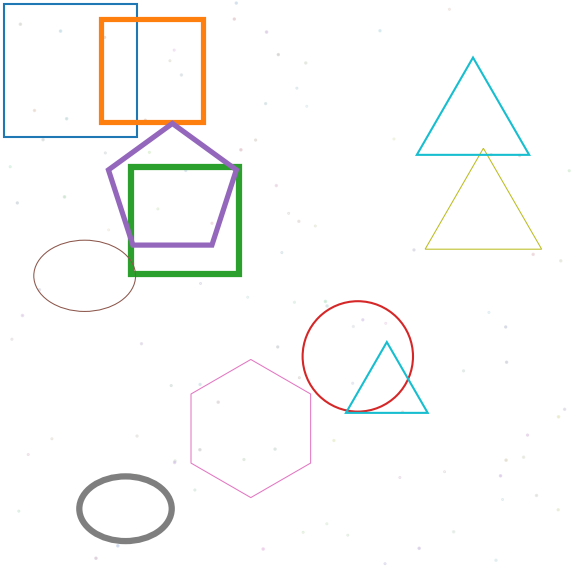[{"shape": "square", "thickness": 1, "radius": 0.57, "center": [0.121, 0.877]}, {"shape": "square", "thickness": 2.5, "radius": 0.44, "center": [0.264, 0.877]}, {"shape": "square", "thickness": 3, "radius": 0.47, "center": [0.32, 0.617]}, {"shape": "circle", "thickness": 1, "radius": 0.48, "center": [0.62, 0.382]}, {"shape": "pentagon", "thickness": 2.5, "radius": 0.58, "center": [0.299, 0.669]}, {"shape": "oval", "thickness": 0.5, "radius": 0.44, "center": [0.147, 0.522]}, {"shape": "hexagon", "thickness": 0.5, "radius": 0.6, "center": [0.434, 0.257]}, {"shape": "oval", "thickness": 3, "radius": 0.4, "center": [0.217, 0.118]}, {"shape": "triangle", "thickness": 0.5, "radius": 0.58, "center": [0.837, 0.626]}, {"shape": "triangle", "thickness": 1, "radius": 0.41, "center": [0.67, 0.325]}, {"shape": "triangle", "thickness": 1, "radius": 0.56, "center": [0.819, 0.787]}]